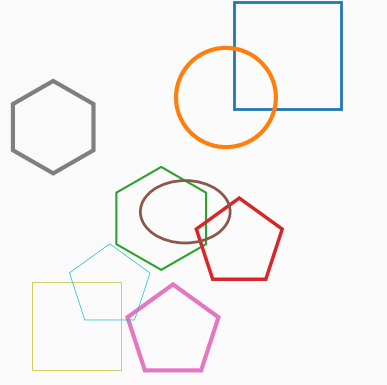[{"shape": "square", "thickness": 2, "radius": 0.69, "center": [0.742, 0.856]}, {"shape": "circle", "thickness": 3, "radius": 0.64, "center": [0.583, 0.747]}, {"shape": "hexagon", "thickness": 1.5, "radius": 0.67, "center": [0.416, 0.433]}, {"shape": "pentagon", "thickness": 2.5, "radius": 0.58, "center": [0.617, 0.369]}, {"shape": "oval", "thickness": 2, "radius": 0.58, "center": [0.478, 0.45]}, {"shape": "pentagon", "thickness": 3, "radius": 0.62, "center": [0.446, 0.138]}, {"shape": "hexagon", "thickness": 3, "radius": 0.6, "center": [0.137, 0.67]}, {"shape": "square", "thickness": 0.5, "radius": 0.57, "center": [0.197, 0.152]}, {"shape": "pentagon", "thickness": 0.5, "radius": 0.55, "center": [0.283, 0.257]}]